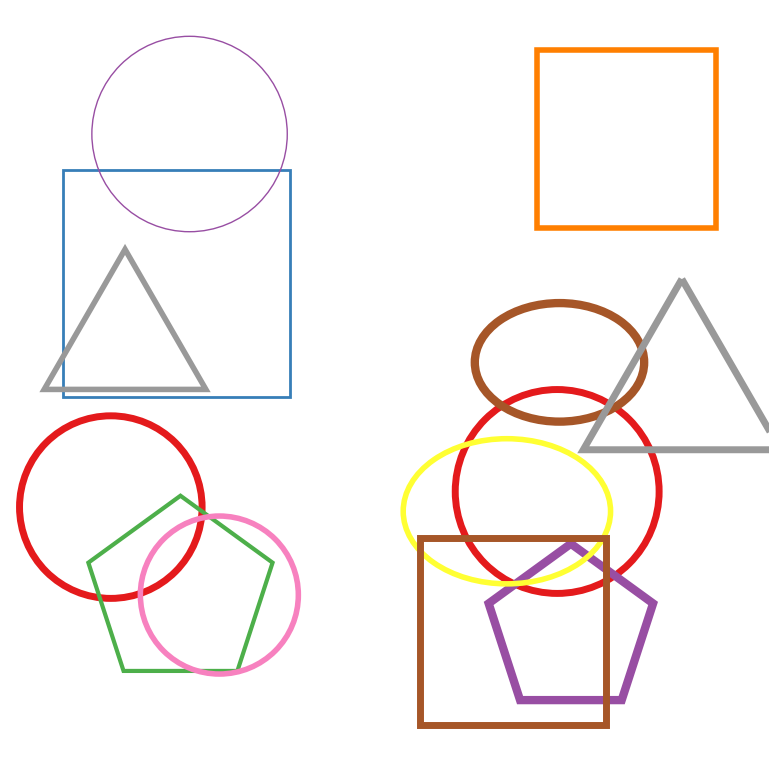[{"shape": "circle", "thickness": 2.5, "radius": 0.66, "center": [0.724, 0.362]}, {"shape": "circle", "thickness": 2.5, "radius": 0.59, "center": [0.144, 0.341]}, {"shape": "square", "thickness": 1, "radius": 0.74, "center": [0.23, 0.632]}, {"shape": "pentagon", "thickness": 1.5, "radius": 0.63, "center": [0.234, 0.23]}, {"shape": "pentagon", "thickness": 3, "radius": 0.56, "center": [0.741, 0.182]}, {"shape": "circle", "thickness": 0.5, "radius": 0.63, "center": [0.246, 0.826]}, {"shape": "square", "thickness": 2, "radius": 0.58, "center": [0.814, 0.82]}, {"shape": "oval", "thickness": 2, "radius": 0.67, "center": [0.658, 0.336]}, {"shape": "oval", "thickness": 3, "radius": 0.55, "center": [0.727, 0.529]}, {"shape": "square", "thickness": 2.5, "radius": 0.61, "center": [0.666, 0.18]}, {"shape": "circle", "thickness": 2, "radius": 0.51, "center": [0.285, 0.227]}, {"shape": "triangle", "thickness": 2.5, "radius": 0.74, "center": [0.886, 0.49]}, {"shape": "triangle", "thickness": 2, "radius": 0.61, "center": [0.162, 0.555]}]